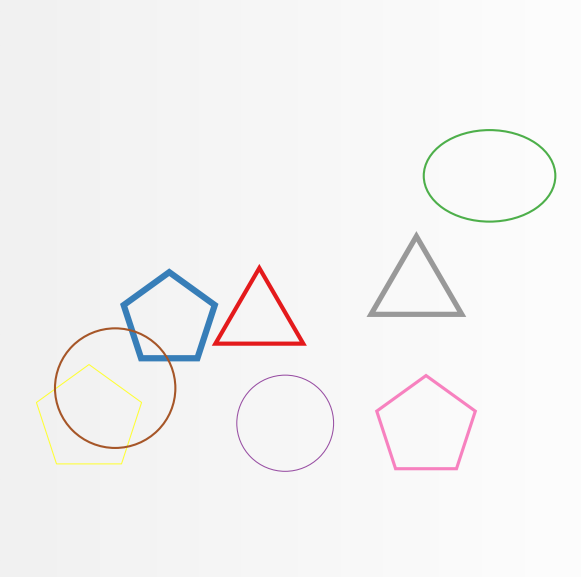[{"shape": "triangle", "thickness": 2, "radius": 0.44, "center": [0.446, 0.448]}, {"shape": "pentagon", "thickness": 3, "radius": 0.41, "center": [0.291, 0.445]}, {"shape": "oval", "thickness": 1, "radius": 0.57, "center": [0.842, 0.695]}, {"shape": "circle", "thickness": 0.5, "radius": 0.42, "center": [0.491, 0.266]}, {"shape": "pentagon", "thickness": 0.5, "radius": 0.48, "center": [0.153, 0.273]}, {"shape": "circle", "thickness": 1, "radius": 0.52, "center": [0.198, 0.327]}, {"shape": "pentagon", "thickness": 1.5, "radius": 0.45, "center": [0.733, 0.26]}, {"shape": "triangle", "thickness": 2.5, "radius": 0.45, "center": [0.716, 0.5]}]